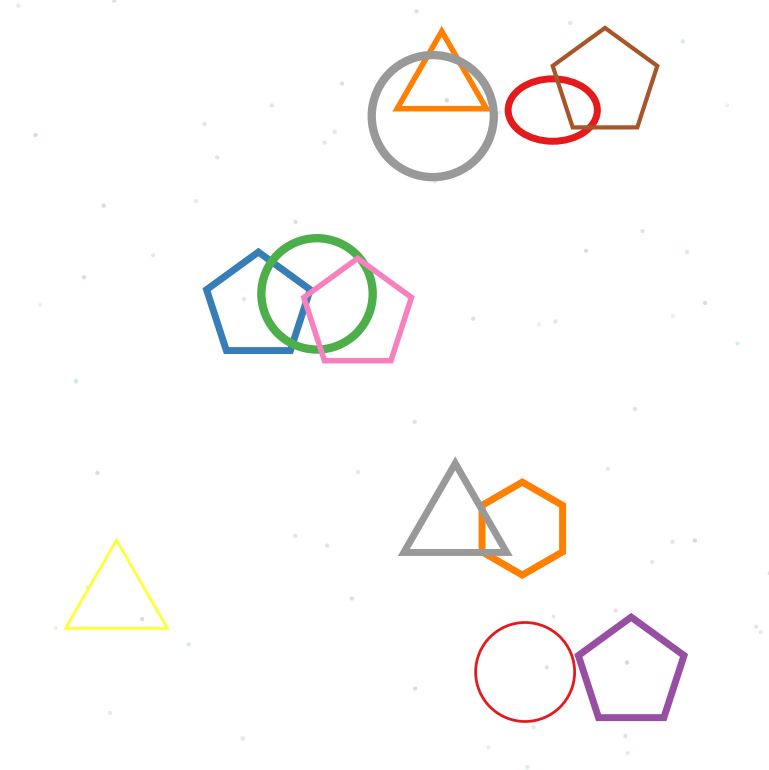[{"shape": "circle", "thickness": 1, "radius": 0.32, "center": [0.682, 0.127]}, {"shape": "oval", "thickness": 2.5, "radius": 0.29, "center": [0.718, 0.857]}, {"shape": "pentagon", "thickness": 2.5, "radius": 0.35, "center": [0.336, 0.602]}, {"shape": "circle", "thickness": 3, "radius": 0.36, "center": [0.412, 0.618]}, {"shape": "pentagon", "thickness": 2.5, "radius": 0.36, "center": [0.82, 0.126]}, {"shape": "triangle", "thickness": 2, "radius": 0.33, "center": [0.574, 0.892]}, {"shape": "hexagon", "thickness": 2.5, "radius": 0.3, "center": [0.678, 0.314]}, {"shape": "triangle", "thickness": 1, "radius": 0.38, "center": [0.151, 0.222]}, {"shape": "pentagon", "thickness": 1.5, "radius": 0.36, "center": [0.786, 0.892]}, {"shape": "pentagon", "thickness": 2, "radius": 0.37, "center": [0.465, 0.591]}, {"shape": "triangle", "thickness": 2.5, "radius": 0.39, "center": [0.591, 0.321]}, {"shape": "circle", "thickness": 3, "radius": 0.4, "center": [0.562, 0.849]}]